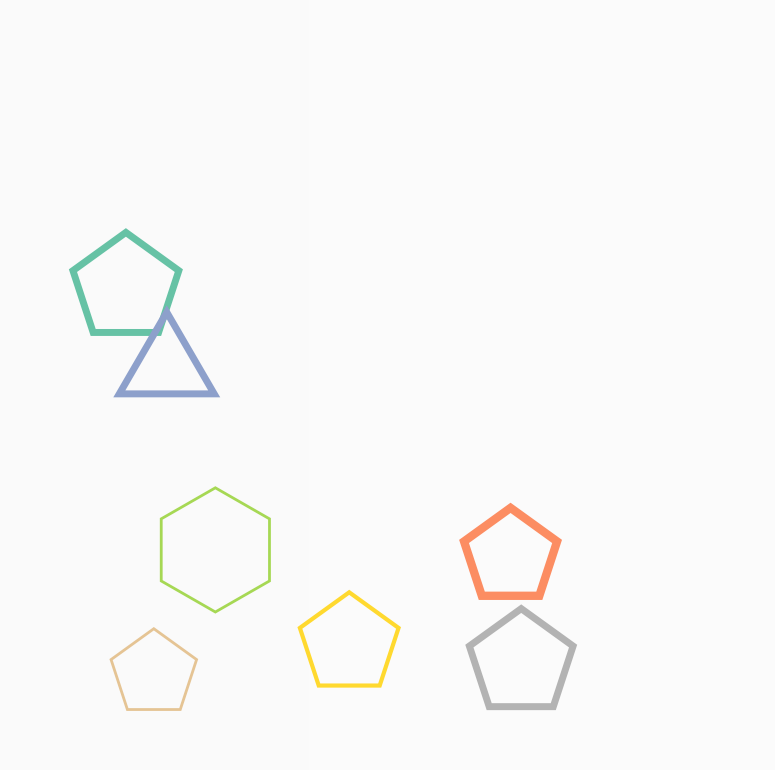[{"shape": "pentagon", "thickness": 2.5, "radius": 0.36, "center": [0.162, 0.626]}, {"shape": "pentagon", "thickness": 3, "radius": 0.32, "center": [0.659, 0.277]}, {"shape": "triangle", "thickness": 2.5, "radius": 0.35, "center": [0.215, 0.524]}, {"shape": "hexagon", "thickness": 1, "radius": 0.4, "center": [0.278, 0.286]}, {"shape": "pentagon", "thickness": 1.5, "radius": 0.33, "center": [0.451, 0.164]}, {"shape": "pentagon", "thickness": 1, "radius": 0.29, "center": [0.198, 0.125]}, {"shape": "pentagon", "thickness": 2.5, "radius": 0.35, "center": [0.673, 0.139]}]